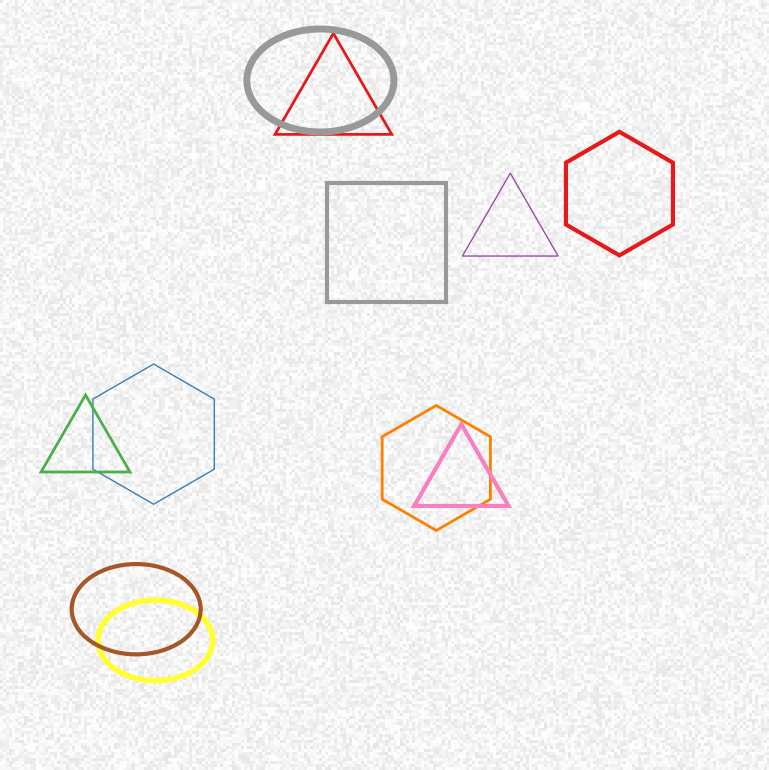[{"shape": "hexagon", "thickness": 1.5, "radius": 0.4, "center": [0.804, 0.749]}, {"shape": "triangle", "thickness": 1, "radius": 0.44, "center": [0.433, 0.869]}, {"shape": "hexagon", "thickness": 0.5, "radius": 0.46, "center": [0.199, 0.436]}, {"shape": "triangle", "thickness": 1, "radius": 0.33, "center": [0.111, 0.42]}, {"shape": "triangle", "thickness": 0.5, "radius": 0.36, "center": [0.663, 0.703]}, {"shape": "hexagon", "thickness": 1, "radius": 0.41, "center": [0.567, 0.392]}, {"shape": "oval", "thickness": 2, "radius": 0.37, "center": [0.202, 0.168]}, {"shape": "oval", "thickness": 1.5, "radius": 0.42, "center": [0.177, 0.209]}, {"shape": "triangle", "thickness": 1.5, "radius": 0.35, "center": [0.599, 0.378]}, {"shape": "square", "thickness": 1.5, "radius": 0.39, "center": [0.502, 0.685]}, {"shape": "oval", "thickness": 2.5, "radius": 0.48, "center": [0.416, 0.895]}]